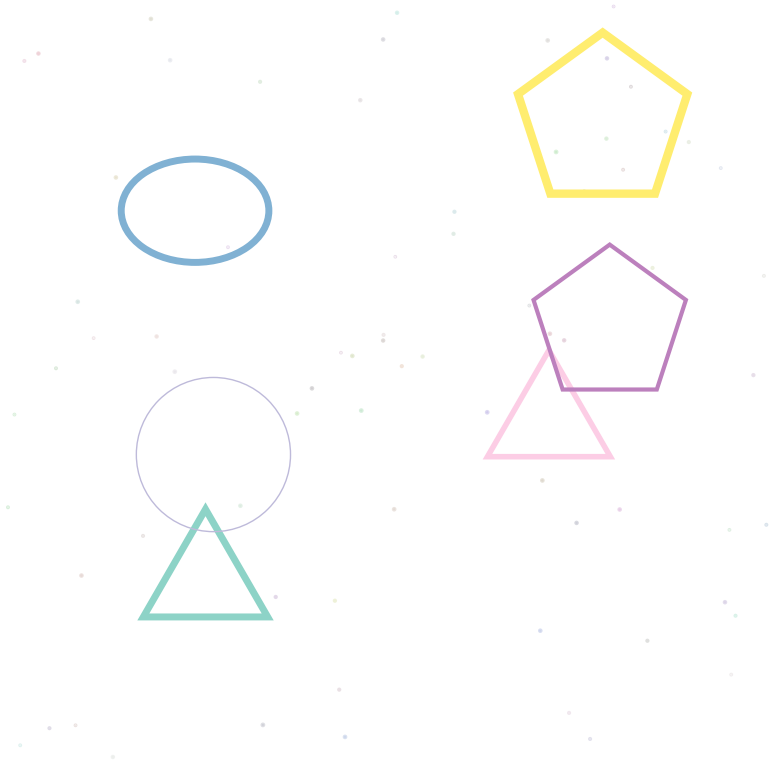[{"shape": "triangle", "thickness": 2.5, "radius": 0.47, "center": [0.267, 0.245]}, {"shape": "circle", "thickness": 0.5, "radius": 0.5, "center": [0.277, 0.41]}, {"shape": "oval", "thickness": 2.5, "radius": 0.48, "center": [0.253, 0.726]}, {"shape": "triangle", "thickness": 2, "radius": 0.46, "center": [0.713, 0.453]}, {"shape": "pentagon", "thickness": 1.5, "radius": 0.52, "center": [0.792, 0.578]}, {"shape": "pentagon", "thickness": 3, "radius": 0.58, "center": [0.783, 0.842]}]